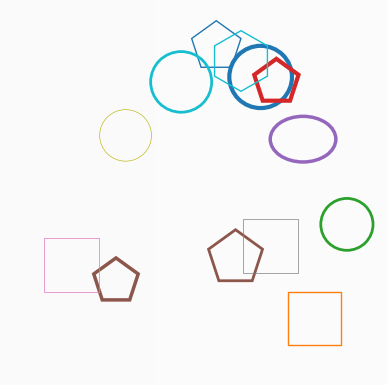[{"shape": "pentagon", "thickness": 1, "radius": 0.33, "center": [0.558, 0.879]}, {"shape": "circle", "thickness": 3, "radius": 0.4, "center": [0.673, 0.8]}, {"shape": "square", "thickness": 1, "radius": 0.34, "center": [0.812, 0.173]}, {"shape": "circle", "thickness": 2, "radius": 0.34, "center": [0.895, 0.417]}, {"shape": "pentagon", "thickness": 3, "radius": 0.3, "center": [0.713, 0.787]}, {"shape": "oval", "thickness": 2.5, "radius": 0.42, "center": [0.782, 0.639]}, {"shape": "pentagon", "thickness": 2.5, "radius": 0.3, "center": [0.299, 0.27]}, {"shape": "pentagon", "thickness": 2, "radius": 0.37, "center": [0.608, 0.33]}, {"shape": "square", "thickness": 0.5, "radius": 0.36, "center": [0.185, 0.312]}, {"shape": "square", "thickness": 0.5, "radius": 0.36, "center": [0.697, 0.361]}, {"shape": "circle", "thickness": 0.5, "radius": 0.33, "center": [0.324, 0.648]}, {"shape": "circle", "thickness": 2, "radius": 0.39, "center": [0.468, 0.787]}, {"shape": "hexagon", "thickness": 1, "radius": 0.39, "center": [0.622, 0.842]}]